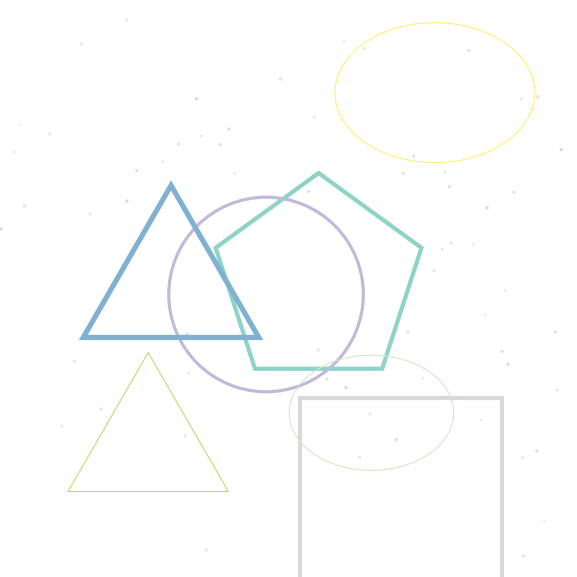[{"shape": "pentagon", "thickness": 2, "radius": 0.94, "center": [0.552, 0.512]}, {"shape": "circle", "thickness": 1.5, "radius": 0.84, "center": [0.461, 0.489]}, {"shape": "triangle", "thickness": 2.5, "radius": 0.88, "center": [0.296, 0.503]}, {"shape": "triangle", "thickness": 0.5, "radius": 0.8, "center": [0.257, 0.228]}, {"shape": "square", "thickness": 2, "radius": 0.88, "center": [0.694, 0.135]}, {"shape": "oval", "thickness": 0.5, "radius": 0.71, "center": [0.643, 0.284]}, {"shape": "oval", "thickness": 0.5, "radius": 0.87, "center": [0.753, 0.839]}]